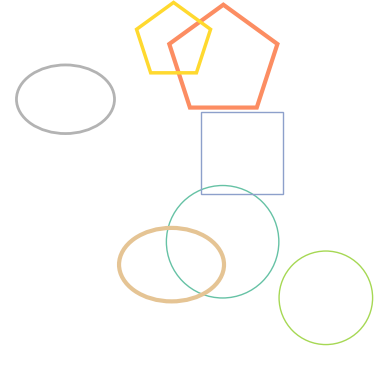[{"shape": "circle", "thickness": 1, "radius": 0.73, "center": [0.578, 0.372]}, {"shape": "pentagon", "thickness": 3, "radius": 0.74, "center": [0.58, 0.84]}, {"shape": "square", "thickness": 1, "radius": 0.53, "center": [0.629, 0.604]}, {"shape": "circle", "thickness": 1, "radius": 0.61, "center": [0.846, 0.226]}, {"shape": "pentagon", "thickness": 2.5, "radius": 0.51, "center": [0.451, 0.893]}, {"shape": "oval", "thickness": 3, "radius": 0.68, "center": [0.446, 0.313]}, {"shape": "oval", "thickness": 2, "radius": 0.64, "center": [0.17, 0.742]}]